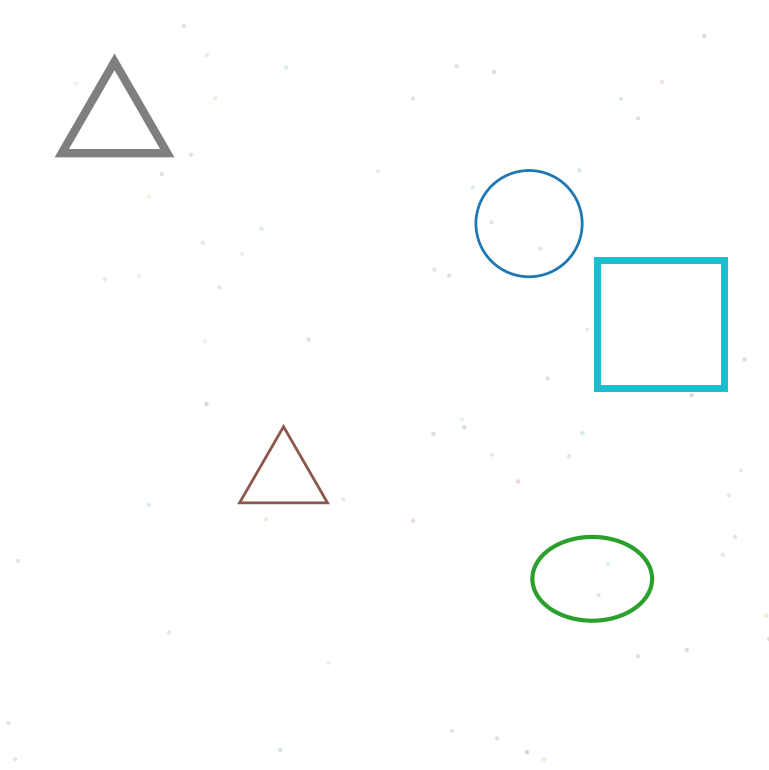[{"shape": "circle", "thickness": 1, "radius": 0.35, "center": [0.687, 0.71]}, {"shape": "oval", "thickness": 1.5, "radius": 0.39, "center": [0.769, 0.248]}, {"shape": "triangle", "thickness": 1, "radius": 0.33, "center": [0.368, 0.38]}, {"shape": "triangle", "thickness": 3, "radius": 0.4, "center": [0.149, 0.841]}, {"shape": "square", "thickness": 2.5, "radius": 0.41, "center": [0.857, 0.579]}]